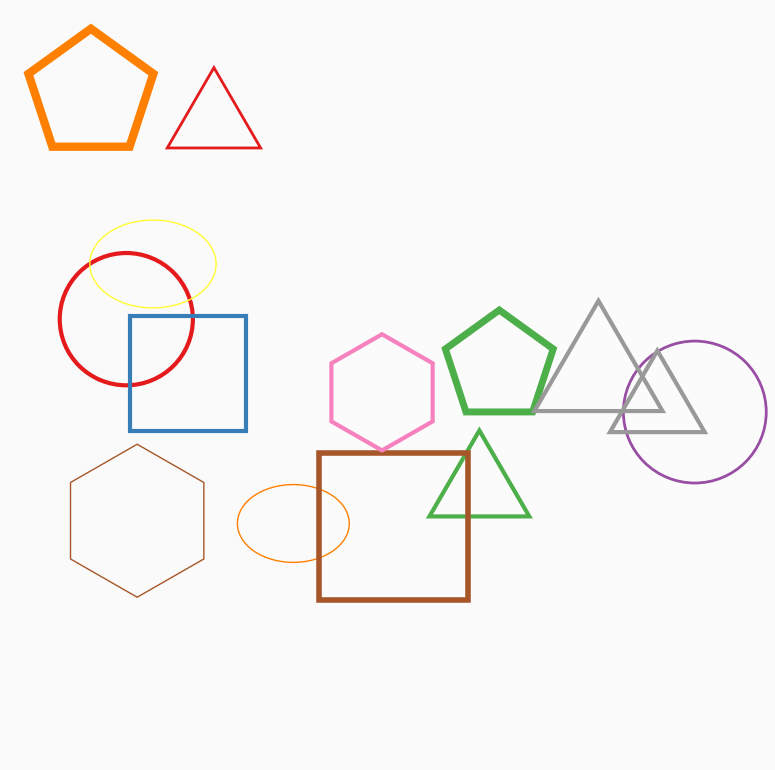[{"shape": "circle", "thickness": 1.5, "radius": 0.43, "center": [0.163, 0.586]}, {"shape": "triangle", "thickness": 1, "radius": 0.35, "center": [0.276, 0.843]}, {"shape": "square", "thickness": 1.5, "radius": 0.37, "center": [0.243, 0.515]}, {"shape": "pentagon", "thickness": 2.5, "radius": 0.37, "center": [0.644, 0.524]}, {"shape": "triangle", "thickness": 1.5, "radius": 0.37, "center": [0.619, 0.367]}, {"shape": "circle", "thickness": 1, "radius": 0.46, "center": [0.897, 0.465]}, {"shape": "oval", "thickness": 0.5, "radius": 0.36, "center": [0.379, 0.32]}, {"shape": "pentagon", "thickness": 3, "radius": 0.42, "center": [0.117, 0.878]}, {"shape": "oval", "thickness": 0.5, "radius": 0.41, "center": [0.197, 0.657]}, {"shape": "square", "thickness": 2, "radius": 0.48, "center": [0.508, 0.316]}, {"shape": "hexagon", "thickness": 0.5, "radius": 0.5, "center": [0.177, 0.324]}, {"shape": "hexagon", "thickness": 1.5, "radius": 0.38, "center": [0.493, 0.49]}, {"shape": "triangle", "thickness": 1.5, "radius": 0.48, "center": [0.772, 0.514]}, {"shape": "triangle", "thickness": 1.5, "radius": 0.35, "center": [0.848, 0.474]}]